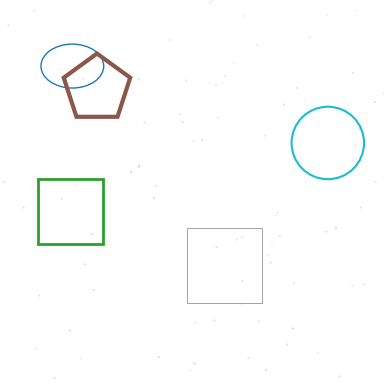[{"shape": "oval", "thickness": 1, "radius": 0.41, "center": [0.188, 0.828]}, {"shape": "square", "thickness": 2, "radius": 0.42, "center": [0.184, 0.45]}, {"shape": "pentagon", "thickness": 3, "radius": 0.45, "center": [0.252, 0.77]}, {"shape": "square", "thickness": 0.5, "radius": 0.49, "center": [0.584, 0.31]}, {"shape": "circle", "thickness": 1.5, "radius": 0.47, "center": [0.851, 0.629]}]